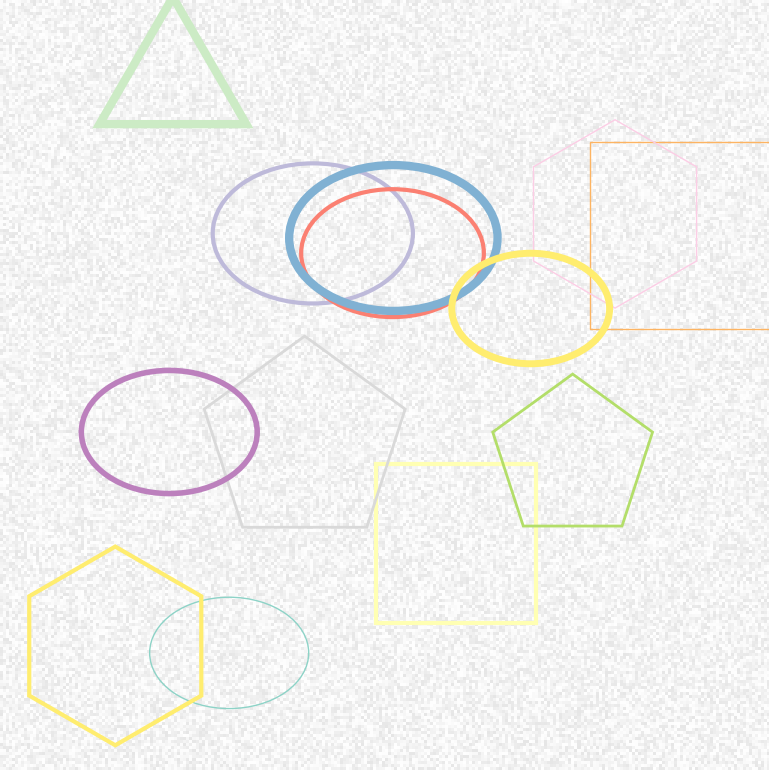[{"shape": "oval", "thickness": 0.5, "radius": 0.52, "center": [0.298, 0.152]}, {"shape": "square", "thickness": 1.5, "radius": 0.52, "center": [0.592, 0.294]}, {"shape": "oval", "thickness": 1.5, "radius": 0.65, "center": [0.406, 0.697]}, {"shape": "oval", "thickness": 1.5, "radius": 0.59, "center": [0.51, 0.671]}, {"shape": "oval", "thickness": 3, "radius": 0.68, "center": [0.511, 0.691]}, {"shape": "square", "thickness": 0.5, "radius": 0.61, "center": [0.888, 0.694]}, {"shape": "pentagon", "thickness": 1, "radius": 0.55, "center": [0.744, 0.405]}, {"shape": "hexagon", "thickness": 0.5, "radius": 0.61, "center": [0.799, 0.722]}, {"shape": "pentagon", "thickness": 1, "radius": 0.69, "center": [0.396, 0.426]}, {"shape": "oval", "thickness": 2, "radius": 0.57, "center": [0.22, 0.439]}, {"shape": "triangle", "thickness": 3, "radius": 0.55, "center": [0.225, 0.894]}, {"shape": "hexagon", "thickness": 1.5, "radius": 0.65, "center": [0.15, 0.161]}, {"shape": "oval", "thickness": 2.5, "radius": 0.51, "center": [0.689, 0.599]}]